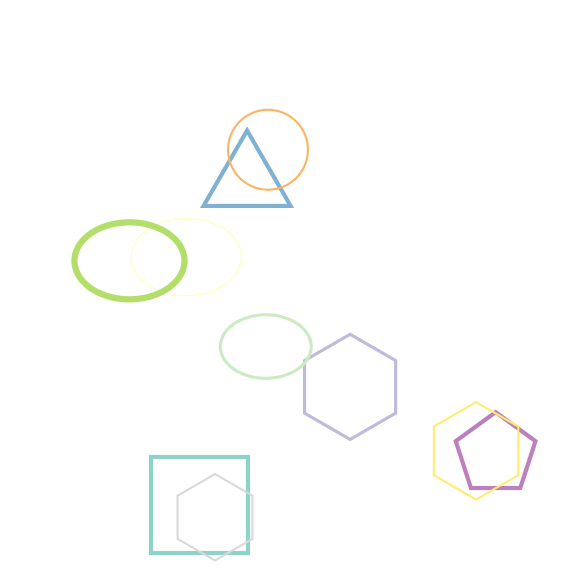[{"shape": "square", "thickness": 2, "radius": 0.42, "center": [0.345, 0.125]}, {"shape": "oval", "thickness": 0.5, "radius": 0.48, "center": [0.323, 0.554]}, {"shape": "hexagon", "thickness": 1.5, "radius": 0.46, "center": [0.606, 0.329]}, {"shape": "triangle", "thickness": 2, "radius": 0.44, "center": [0.428, 0.686]}, {"shape": "circle", "thickness": 1, "radius": 0.35, "center": [0.464, 0.74]}, {"shape": "oval", "thickness": 3, "radius": 0.48, "center": [0.224, 0.548]}, {"shape": "hexagon", "thickness": 1, "radius": 0.37, "center": [0.372, 0.103]}, {"shape": "pentagon", "thickness": 2, "radius": 0.36, "center": [0.858, 0.213]}, {"shape": "oval", "thickness": 1.5, "radius": 0.39, "center": [0.46, 0.399]}, {"shape": "hexagon", "thickness": 1, "radius": 0.42, "center": [0.824, 0.218]}]